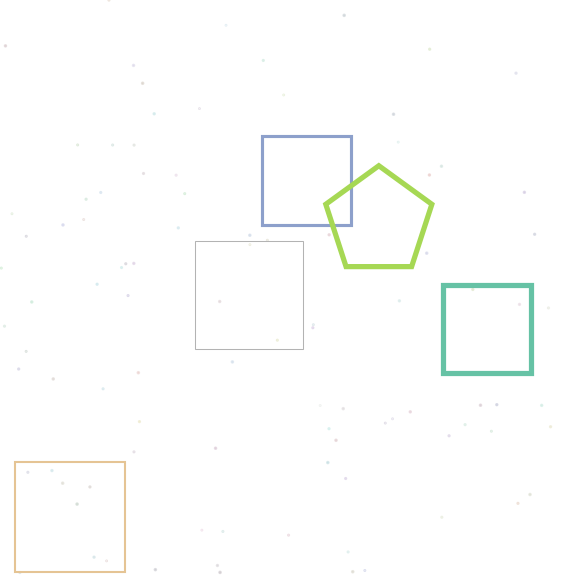[{"shape": "square", "thickness": 2.5, "radius": 0.38, "center": [0.844, 0.429]}, {"shape": "square", "thickness": 1.5, "radius": 0.38, "center": [0.531, 0.686]}, {"shape": "pentagon", "thickness": 2.5, "radius": 0.48, "center": [0.656, 0.616]}, {"shape": "square", "thickness": 1, "radius": 0.48, "center": [0.121, 0.104]}, {"shape": "square", "thickness": 0.5, "radius": 0.47, "center": [0.432, 0.489]}]